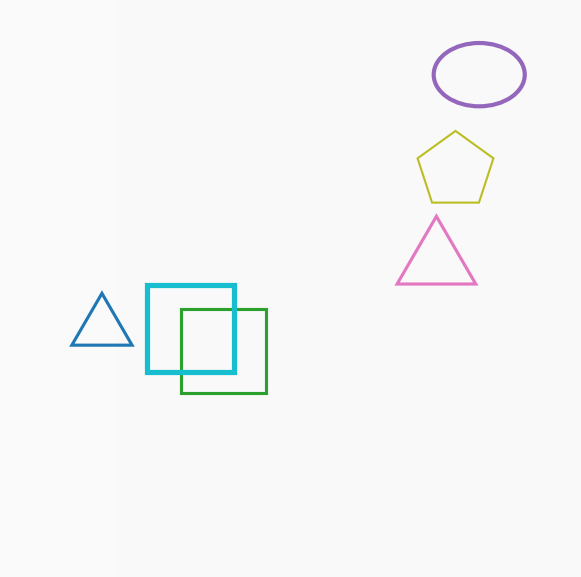[{"shape": "triangle", "thickness": 1.5, "radius": 0.3, "center": [0.175, 0.431]}, {"shape": "square", "thickness": 1.5, "radius": 0.36, "center": [0.384, 0.391]}, {"shape": "oval", "thickness": 2, "radius": 0.39, "center": [0.824, 0.87]}, {"shape": "triangle", "thickness": 1.5, "radius": 0.39, "center": [0.751, 0.546]}, {"shape": "pentagon", "thickness": 1, "radius": 0.34, "center": [0.784, 0.704]}, {"shape": "square", "thickness": 2.5, "radius": 0.38, "center": [0.328, 0.43]}]